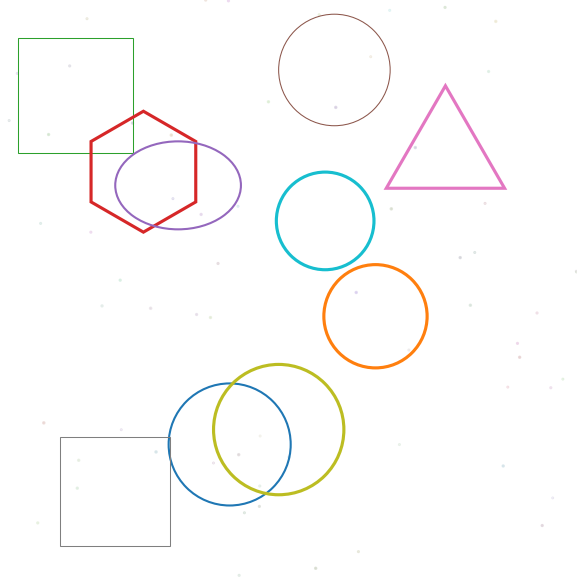[{"shape": "circle", "thickness": 1, "radius": 0.53, "center": [0.398, 0.23]}, {"shape": "circle", "thickness": 1.5, "radius": 0.45, "center": [0.65, 0.451]}, {"shape": "square", "thickness": 0.5, "radius": 0.5, "center": [0.131, 0.834]}, {"shape": "hexagon", "thickness": 1.5, "radius": 0.52, "center": [0.248, 0.702]}, {"shape": "oval", "thickness": 1, "radius": 0.54, "center": [0.308, 0.678]}, {"shape": "circle", "thickness": 0.5, "radius": 0.48, "center": [0.579, 0.878]}, {"shape": "triangle", "thickness": 1.5, "radius": 0.59, "center": [0.771, 0.732]}, {"shape": "square", "thickness": 0.5, "radius": 0.47, "center": [0.199, 0.148]}, {"shape": "circle", "thickness": 1.5, "radius": 0.56, "center": [0.483, 0.255]}, {"shape": "circle", "thickness": 1.5, "radius": 0.42, "center": [0.563, 0.617]}]